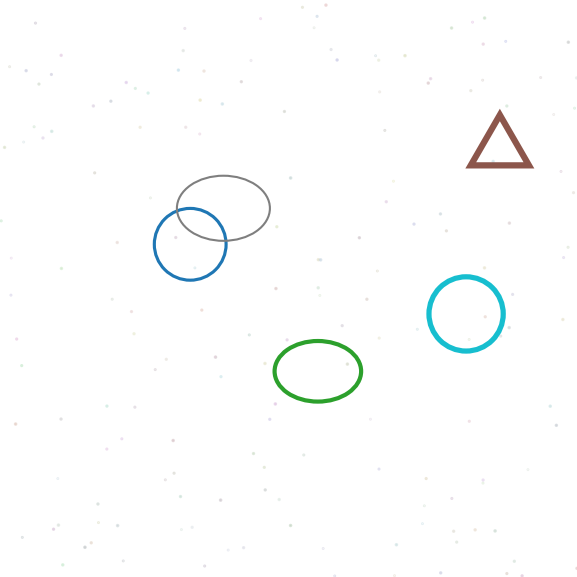[{"shape": "circle", "thickness": 1.5, "radius": 0.31, "center": [0.329, 0.576]}, {"shape": "oval", "thickness": 2, "radius": 0.37, "center": [0.55, 0.356]}, {"shape": "triangle", "thickness": 3, "radius": 0.29, "center": [0.866, 0.742]}, {"shape": "oval", "thickness": 1, "radius": 0.4, "center": [0.387, 0.638]}, {"shape": "circle", "thickness": 2.5, "radius": 0.32, "center": [0.807, 0.456]}]